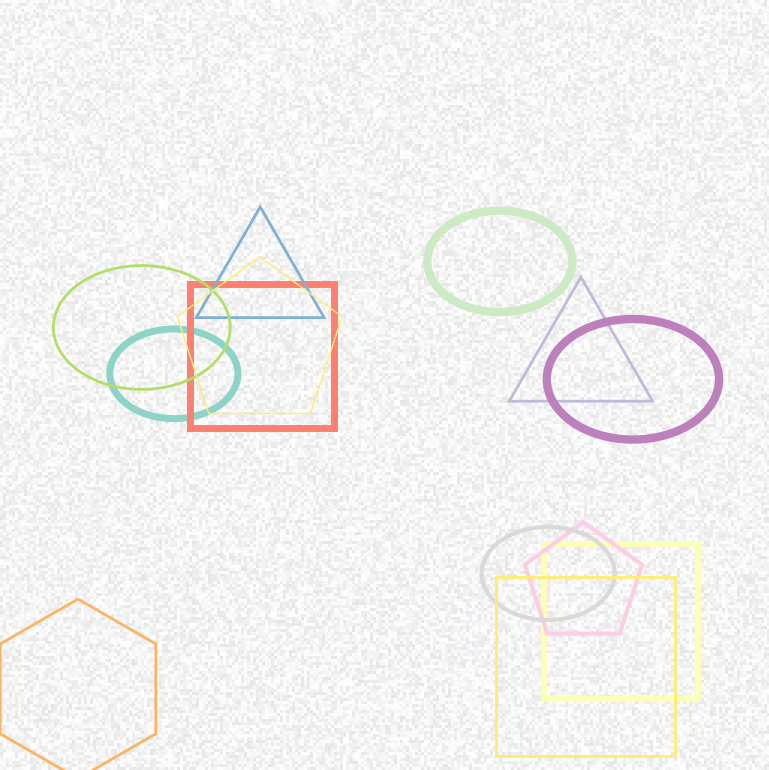[{"shape": "oval", "thickness": 2.5, "radius": 0.42, "center": [0.226, 0.515]}, {"shape": "square", "thickness": 2, "radius": 0.5, "center": [0.807, 0.193]}, {"shape": "triangle", "thickness": 1, "radius": 0.54, "center": [0.754, 0.533]}, {"shape": "square", "thickness": 2.5, "radius": 0.47, "center": [0.34, 0.538]}, {"shape": "triangle", "thickness": 1, "radius": 0.48, "center": [0.338, 0.635]}, {"shape": "hexagon", "thickness": 1, "radius": 0.58, "center": [0.101, 0.105]}, {"shape": "oval", "thickness": 1, "radius": 0.57, "center": [0.184, 0.575]}, {"shape": "pentagon", "thickness": 1.5, "radius": 0.4, "center": [0.758, 0.242]}, {"shape": "oval", "thickness": 1.5, "radius": 0.43, "center": [0.712, 0.255]}, {"shape": "oval", "thickness": 3, "radius": 0.56, "center": [0.822, 0.507]}, {"shape": "oval", "thickness": 3, "radius": 0.47, "center": [0.649, 0.661]}, {"shape": "pentagon", "thickness": 0.5, "radius": 0.56, "center": [0.337, 0.554]}, {"shape": "square", "thickness": 1, "radius": 0.58, "center": [0.76, 0.134]}]